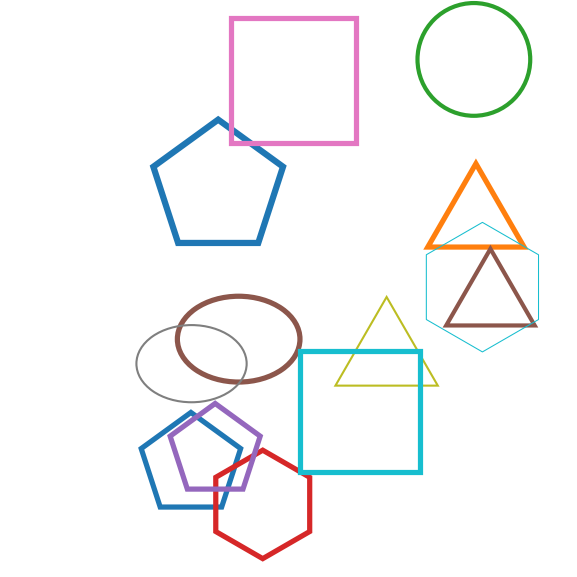[{"shape": "pentagon", "thickness": 3, "radius": 0.59, "center": [0.378, 0.674]}, {"shape": "pentagon", "thickness": 2.5, "radius": 0.45, "center": [0.331, 0.194]}, {"shape": "triangle", "thickness": 2.5, "radius": 0.48, "center": [0.824, 0.619]}, {"shape": "circle", "thickness": 2, "radius": 0.49, "center": [0.821, 0.896]}, {"shape": "hexagon", "thickness": 2.5, "radius": 0.47, "center": [0.455, 0.126]}, {"shape": "pentagon", "thickness": 2.5, "radius": 0.41, "center": [0.373, 0.219]}, {"shape": "oval", "thickness": 2.5, "radius": 0.53, "center": [0.413, 0.412]}, {"shape": "triangle", "thickness": 2, "radius": 0.44, "center": [0.849, 0.48]}, {"shape": "square", "thickness": 2.5, "radius": 0.54, "center": [0.508, 0.86]}, {"shape": "oval", "thickness": 1, "radius": 0.48, "center": [0.332, 0.369]}, {"shape": "triangle", "thickness": 1, "radius": 0.51, "center": [0.669, 0.383]}, {"shape": "hexagon", "thickness": 0.5, "radius": 0.56, "center": [0.835, 0.502]}, {"shape": "square", "thickness": 2.5, "radius": 0.52, "center": [0.623, 0.287]}]